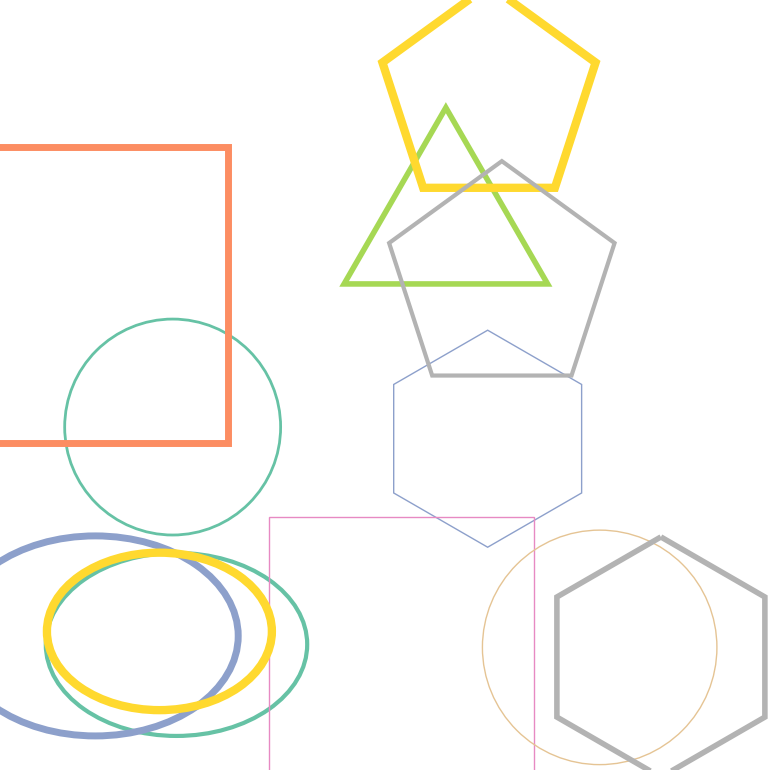[{"shape": "circle", "thickness": 1, "radius": 0.7, "center": [0.224, 0.445]}, {"shape": "oval", "thickness": 1.5, "radius": 0.85, "center": [0.229, 0.163]}, {"shape": "square", "thickness": 2.5, "radius": 0.96, "center": [0.104, 0.617]}, {"shape": "oval", "thickness": 2.5, "radius": 0.93, "center": [0.124, 0.174]}, {"shape": "hexagon", "thickness": 0.5, "radius": 0.7, "center": [0.633, 0.43]}, {"shape": "square", "thickness": 0.5, "radius": 0.86, "center": [0.521, 0.156]}, {"shape": "triangle", "thickness": 2, "radius": 0.76, "center": [0.579, 0.708]}, {"shape": "oval", "thickness": 3, "radius": 0.73, "center": [0.207, 0.18]}, {"shape": "pentagon", "thickness": 3, "radius": 0.73, "center": [0.635, 0.874]}, {"shape": "circle", "thickness": 0.5, "radius": 0.76, "center": [0.779, 0.159]}, {"shape": "hexagon", "thickness": 2, "radius": 0.78, "center": [0.858, 0.147]}, {"shape": "pentagon", "thickness": 1.5, "radius": 0.77, "center": [0.652, 0.637]}]